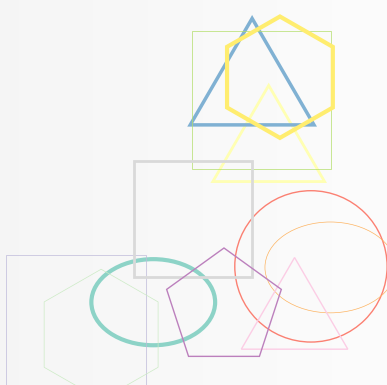[{"shape": "oval", "thickness": 3, "radius": 0.8, "center": [0.395, 0.215]}, {"shape": "triangle", "thickness": 2, "radius": 0.83, "center": [0.693, 0.612]}, {"shape": "square", "thickness": 0.5, "radius": 0.9, "center": [0.196, 0.158]}, {"shape": "circle", "thickness": 1, "radius": 0.98, "center": [0.802, 0.308]}, {"shape": "triangle", "thickness": 2.5, "radius": 0.92, "center": [0.651, 0.768]}, {"shape": "oval", "thickness": 0.5, "radius": 0.84, "center": [0.852, 0.305]}, {"shape": "square", "thickness": 0.5, "radius": 0.9, "center": [0.674, 0.74]}, {"shape": "triangle", "thickness": 1, "radius": 0.79, "center": [0.76, 0.172]}, {"shape": "square", "thickness": 2, "radius": 0.76, "center": [0.499, 0.431]}, {"shape": "pentagon", "thickness": 1, "radius": 0.78, "center": [0.578, 0.2]}, {"shape": "hexagon", "thickness": 0.5, "radius": 0.85, "center": [0.261, 0.131]}, {"shape": "hexagon", "thickness": 3, "radius": 0.79, "center": [0.722, 0.799]}]